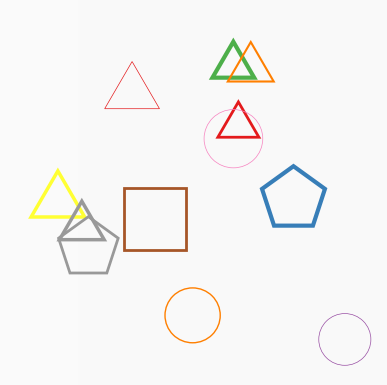[{"shape": "triangle", "thickness": 2, "radius": 0.31, "center": [0.615, 0.674]}, {"shape": "triangle", "thickness": 0.5, "radius": 0.41, "center": [0.341, 0.758]}, {"shape": "pentagon", "thickness": 3, "radius": 0.43, "center": [0.757, 0.483]}, {"shape": "triangle", "thickness": 3, "radius": 0.31, "center": [0.602, 0.829]}, {"shape": "circle", "thickness": 0.5, "radius": 0.34, "center": [0.89, 0.118]}, {"shape": "triangle", "thickness": 1.5, "radius": 0.34, "center": [0.647, 0.822]}, {"shape": "circle", "thickness": 1, "radius": 0.36, "center": [0.497, 0.181]}, {"shape": "triangle", "thickness": 2.5, "radius": 0.4, "center": [0.149, 0.476]}, {"shape": "square", "thickness": 2, "radius": 0.4, "center": [0.4, 0.432]}, {"shape": "circle", "thickness": 0.5, "radius": 0.38, "center": [0.602, 0.64]}, {"shape": "pentagon", "thickness": 2, "radius": 0.4, "center": [0.228, 0.356]}, {"shape": "triangle", "thickness": 2.5, "radius": 0.33, "center": [0.211, 0.411]}]